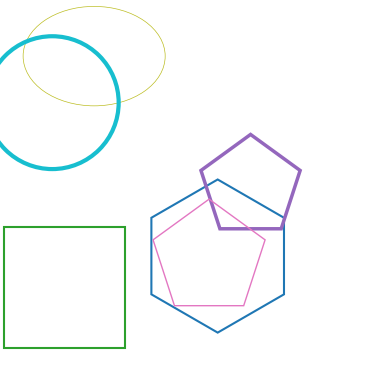[{"shape": "hexagon", "thickness": 1.5, "radius": 0.99, "center": [0.565, 0.335]}, {"shape": "square", "thickness": 1.5, "radius": 0.78, "center": [0.167, 0.253]}, {"shape": "pentagon", "thickness": 2.5, "radius": 0.68, "center": [0.651, 0.515]}, {"shape": "pentagon", "thickness": 1, "radius": 0.76, "center": [0.543, 0.33]}, {"shape": "oval", "thickness": 0.5, "radius": 0.92, "center": [0.245, 0.854]}, {"shape": "circle", "thickness": 3, "radius": 0.86, "center": [0.136, 0.733]}]